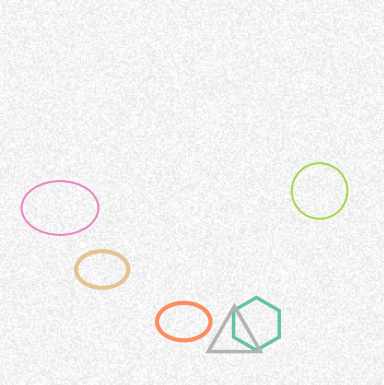[{"shape": "hexagon", "thickness": 2.5, "radius": 0.34, "center": [0.666, 0.159]}, {"shape": "oval", "thickness": 3, "radius": 0.35, "center": [0.477, 0.165]}, {"shape": "oval", "thickness": 1.5, "radius": 0.5, "center": [0.156, 0.46]}, {"shape": "circle", "thickness": 1.5, "radius": 0.36, "center": [0.83, 0.504]}, {"shape": "oval", "thickness": 3, "radius": 0.34, "center": [0.265, 0.3]}, {"shape": "triangle", "thickness": 2.5, "radius": 0.39, "center": [0.609, 0.126]}]